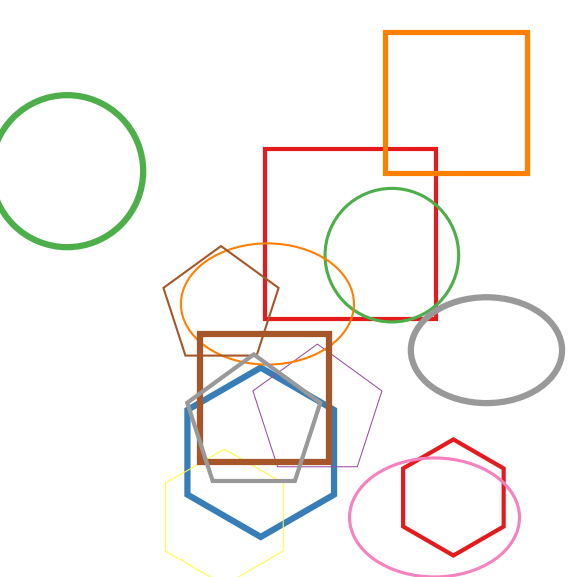[{"shape": "square", "thickness": 2, "radius": 0.74, "center": [0.607, 0.594]}, {"shape": "hexagon", "thickness": 2, "radius": 0.5, "center": [0.785, 0.138]}, {"shape": "hexagon", "thickness": 3, "radius": 0.73, "center": [0.451, 0.216]}, {"shape": "circle", "thickness": 3, "radius": 0.66, "center": [0.116, 0.703]}, {"shape": "circle", "thickness": 1.5, "radius": 0.58, "center": [0.679, 0.557]}, {"shape": "pentagon", "thickness": 0.5, "radius": 0.59, "center": [0.55, 0.286]}, {"shape": "square", "thickness": 2.5, "radius": 0.61, "center": [0.79, 0.821]}, {"shape": "oval", "thickness": 1, "radius": 0.75, "center": [0.463, 0.473]}, {"shape": "hexagon", "thickness": 0.5, "radius": 0.59, "center": [0.389, 0.104]}, {"shape": "square", "thickness": 3, "radius": 0.56, "center": [0.458, 0.31]}, {"shape": "pentagon", "thickness": 1, "radius": 0.52, "center": [0.383, 0.468]}, {"shape": "oval", "thickness": 1.5, "radius": 0.74, "center": [0.752, 0.103]}, {"shape": "oval", "thickness": 3, "radius": 0.65, "center": [0.842, 0.393]}, {"shape": "pentagon", "thickness": 2, "radius": 0.61, "center": [0.439, 0.264]}]